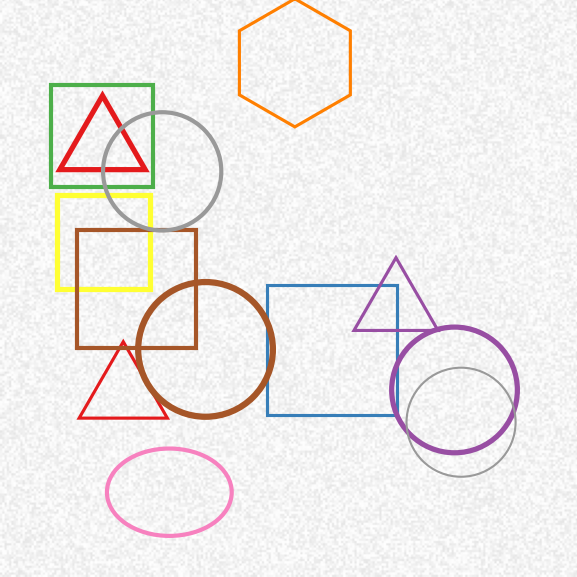[{"shape": "triangle", "thickness": 2.5, "radius": 0.43, "center": [0.177, 0.748]}, {"shape": "triangle", "thickness": 1.5, "radius": 0.44, "center": [0.213, 0.319]}, {"shape": "square", "thickness": 1.5, "radius": 0.56, "center": [0.575, 0.393]}, {"shape": "square", "thickness": 2, "radius": 0.44, "center": [0.176, 0.764]}, {"shape": "triangle", "thickness": 1.5, "radius": 0.42, "center": [0.686, 0.469]}, {"shape": "circle", "thickness": 2.5, "radius": 0.54, "center": [0.787, 0.324]}, {"shape": "hexagon", "thickness": 1.5, "radius": 0.55, "center": [0.511, 0.89]}, {"shape": "square", "thickness": 2.5, "radius": 0.4, "center": [0.18, 0.58]}, {"shape": "circle", "thickness": 3, "radius": 0.58, "center": [0.356, 0.394]}, {"shape": "square", "thickness": 2, "radius": 0.51, "center": [0.236, 0.499]}, {"shape": "oval", "thickness": 2, "radius": 0.54, "center": [0.293, 0.147]}, {"shape": "circle", "thickness": 2, "radius": 0.51, "center": [0.281, 0.702]}, {"shape": "circle", "thickness": 1, "radius": 0.47, "center": [0.798, 0.268]}]